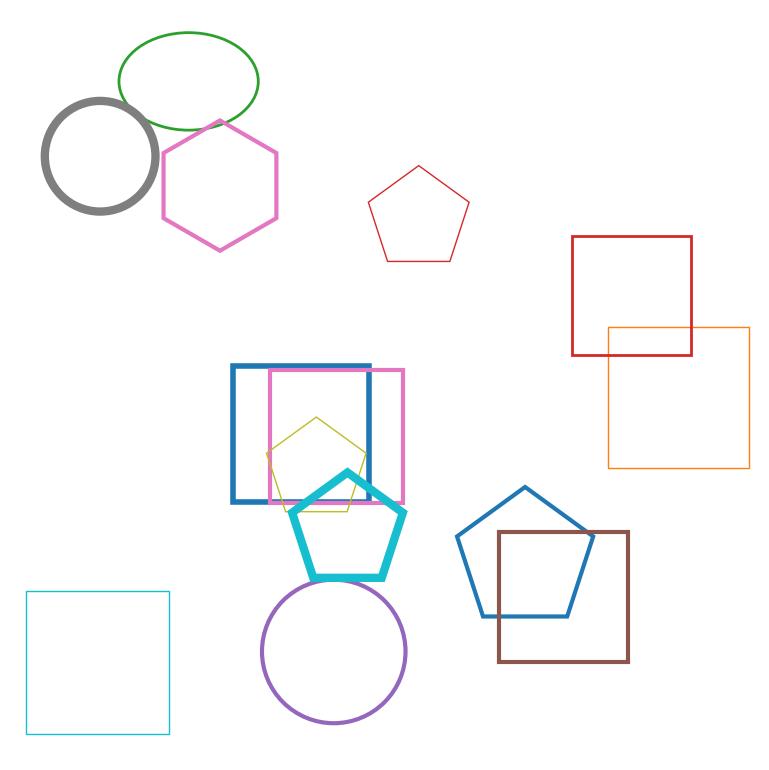[{"shape": "pentagon", "thickness": 1.5, "radius": 0.46, "center": [0.682, 0.275]}, {"shape": "square", "thickness": 2, "radius": 0.44, "center": [0.391, 0.436]}, {"shape": "square", "thickness": 0.5, "radius": 0.46, "center": [0.881, 0.483]}, {"shape": "oval", "thickness": 1, "radius": 0.45, "center": [0.245, 0.894]}, {"shape": "square", "thickness": 1, "radius": 0.38, "center": [0.82, 0.616]}, {"shape": "pentagon", "thickness": 0.5, "radius": 0.34, "center": [0.544, 0.716]}, {"shape": "circle", "thickness": 1.5, "radius": 0.47, "center": [0.433, 0.154]}, {"shape": "square", "thickness": 1.5, "radius": 0.42, "center": [0.732, 0.225]}, {"shape": "hexagon", "thickness": 1.5, "radius": 0.42, "center": [0.286, 0.759]}, {"shape": "square", "thickness": 1.5, "radius": 0.43, "center": [0.437, 0.433]}, {"shape": "circle", "thickness": 3, "radius": 0.36, "center": [0.13, 0.797]}, {"shape": "pentagon", "thickness": 0.5, "radius": 0.34, "center": [0.411, 0.39]}, {"shape": "pentagon", "thickness": 3, "radius": 0.38, "center": [0.451, 0.311]}, {"shape": "square", "thickness": 0.5, "radius": 0.47, "center": [0.127, 0.14]}]